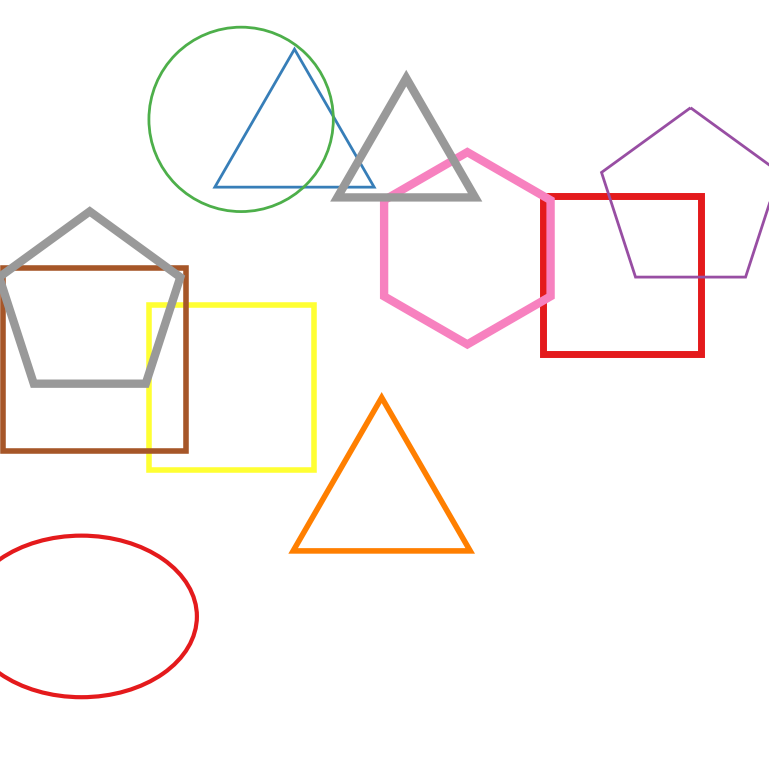[{"shape": "square", "thickness": 2.5, "radius": 0.51, "center": [0.808, 0.643]}, {"shape": "oval", "thickness": 1.5, "radius": 0.75, "center": [0.106, 0.199]}, {"shape": "triangle", "thickness": 1, "radius": 0.6, "center": [0.382, 0.817]}, {"shape": "circle", "thickness": 1, "radius": 0.6, "center": [0.313, 0.845]}, {"shape": "pentagon", "thickness": 1, "radius": 0.61, "center": [0.897, 0.738]}, {"shape": "triangle", "thickness": 2, "radius": 0.66, "center": [0.496, 0.351]}, {"shape": "square", "thickness": 2, "radius": 0.53, "center": [0.301, 0.496]}, {"shape": "square", "thickness": 2, "radius": 0.59, "center": [0.122, 0.533]}, {"shape": "hexagon", "thickness": 3, "radius": 0.62, "center": [0.607, 0.678]}, {"shape": "pentagon", "thickness": 3, "radius": 0.62, "center": [0.117, 0.602]}, {"shape": "triangle", "thickness": 3, "radius": 0.52, "center": [0.528, 0.795]}]